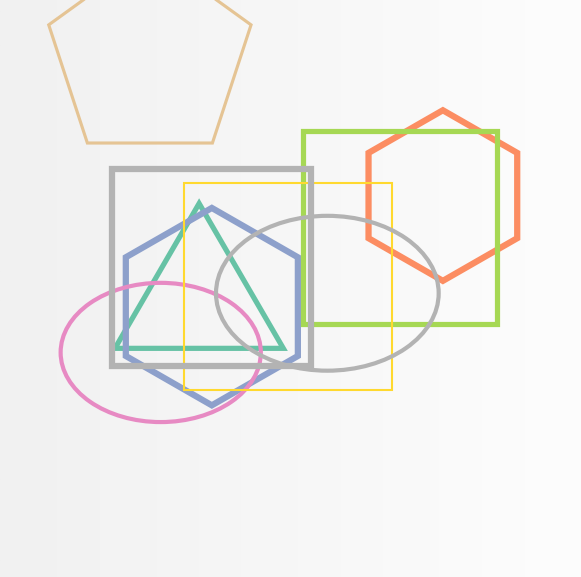[{"shape": "triangle", "thickness": 2.5, "radius": 0.84, "center": [0.343, 0.48]}, {"shape": "hexagon", "thickness": 3, "radius": 0.74, "center": [0.762, 0.661]}, {"shape": "hexagon", "thickness": 3, "radius": 0.85, "center": [0.364, 0.468]}, {"shape": "oval", "thickness": 2, "radius": 0.86, "center": [0.277, 0.389]}, {"shape": "square", "thickness": 2.5, "radius": 0.84, "center": [0.688, 0.605]}, {"shape": "square", "thickness": 1, "radius": 0.9, "center": [0.496, 0.503]}, {"shape": "pentagon", "thickness": 1.5, "radius": 0.92, "center": [0.258, 0.9]}, {"shape": "square", "thickness": 3, "radius": 0.85, "center": [0.364, 0.536]}, {"shape": "oval", "thickness": 2, "radius": 0.96, "center": [0.563, 0.491]}]